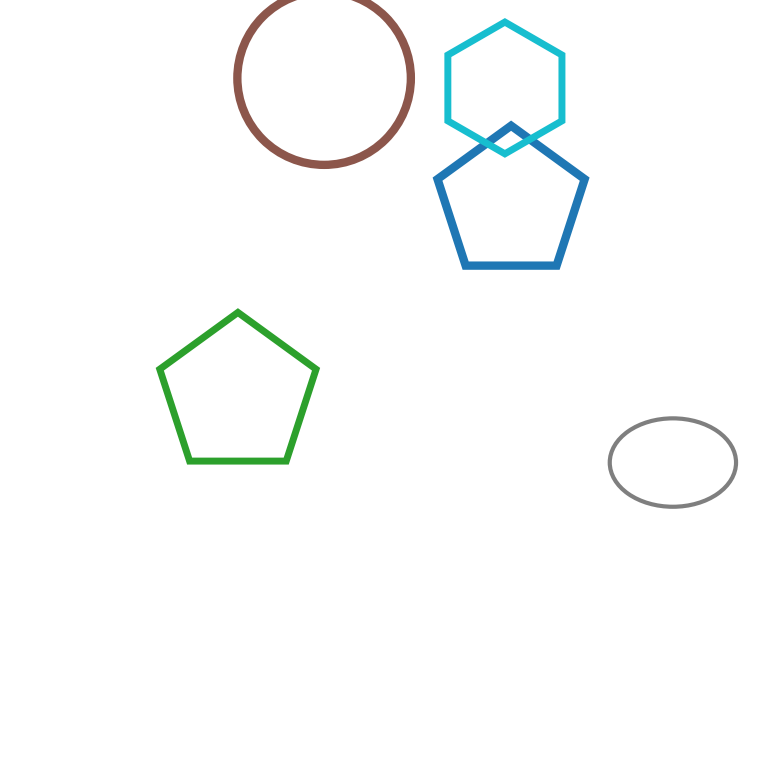[{"shape": "pentagon", "thickness": 3, "radius": 0.5, "center": [0.664, 0.736]}, {"shape": "pentagon", "thickness": 2.5, "radius": 0.53, "center": [0.309, 0.488]}, {"shape": "circle", "thickness": 3, "radius": 0.56, "center": [0.421, 0.899]}, {"shape": "oval", "thickness": 1.5, "radius": 0.41, "center": [0.874, 0.399]}, {"shape": "hexagon", "thickness": 2.5, "radius": 0.43, "center": [0.656, 0.886]}]